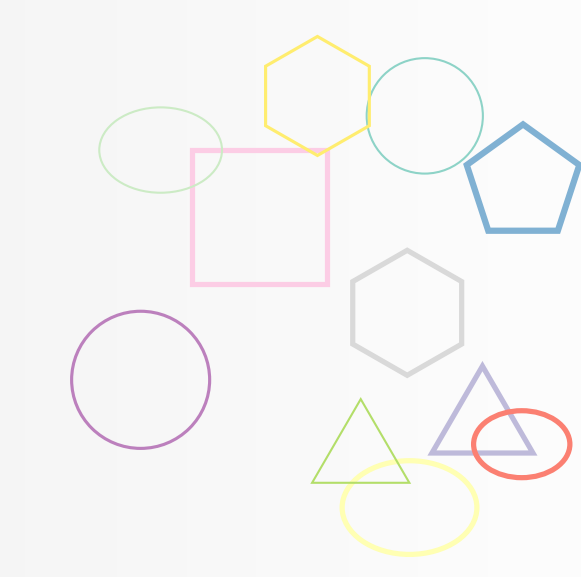[{"shape": "circle", "thickness": 1, "radius": 0.5, "center": [0.731, 0.799]}, {"shape": "oval", "thickness": 2.5, "radius": 0.58, "center": [0.705, 0.12]}, {"shape": "triangle", "thickness": 2.5, "radius": 0.5, "center": [0.83, 0.265]}, {"shape": "oval", "thickness": 2.5, "radius": 0.41, "center": [0.898, 0.23]}, {"shape": "pentagon", "thickness": 3, "radius": 0.51, "center": [0.9, 0.682]}, {"shape": "triangle", "thickness": 1, "radius": 0.48, "center": [0.621, 0.211]}, {"shape": "square", "thickness": 2.5, "radius": 0.58, "center": [0.447, 0.624]}, {"shape": "hexagon", "thickness": 2.5, "radius": 0.54, "center": [0.701, 0.457]}, {"shape": "circle", "thickness": 1.5, "radius": 0.59, "center": [0.242, 0.341]}, {"shape": "oval", "thickness": 1, "radius": 0.53, "center": [0.276, 0.739]}, {"shape": "hexagon", "thickness": 1.5, "radius": 0.52, "center": [0.546, 0.833]}]